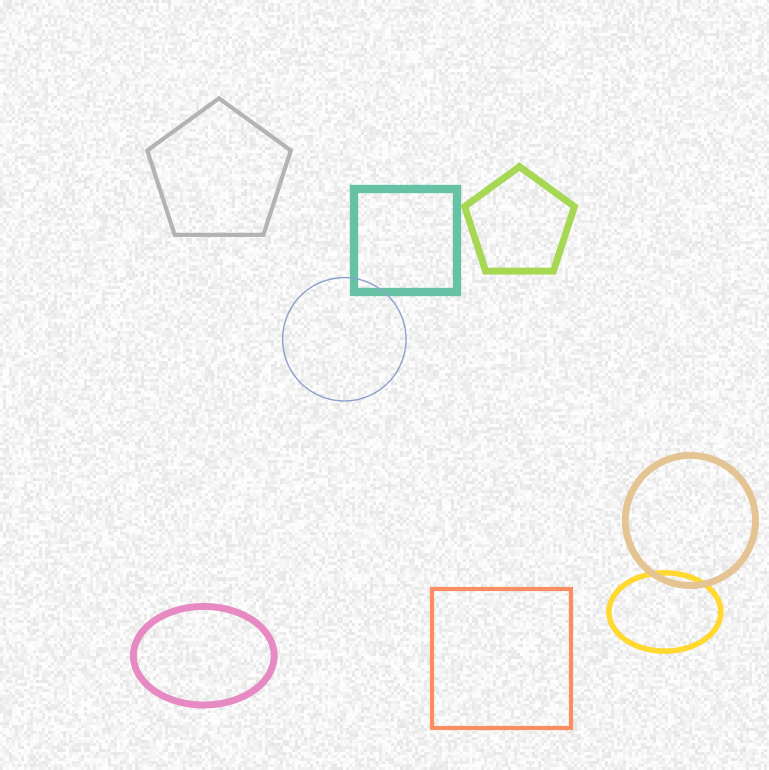[{"shape": "square", "thickness": 3, "radius": 0.33, "center": [0.527, 0.687]}, {"shape": "square", "thickness": 1.5, "radius": 0.45, "center": [0.651, 0.145]}, {"shape": "circle", "thickness": 0.5, "radius": 0.4, "center": [0.447, 0.559]}, {"shape": "oval", "thickness": 2.5, "radius": 0.46, "center": [0.265, 0.148]}, {"shape": "pentagon", "thickness": 2.5, "radius": 0.37, "center": [0.675, 0.709]}, {"shape": "oval", "thickness": 2, "radius": 0.36, "center": [0.863, 0.205]}, {"shape": "circle", "thickness": 2.5, "radius": 0.42, "center": [0.897, 0.324]}, {"shape": "pentagon", "thickness": 1.5, "radius": 0.49, "center": [0.284, 0.774]}]